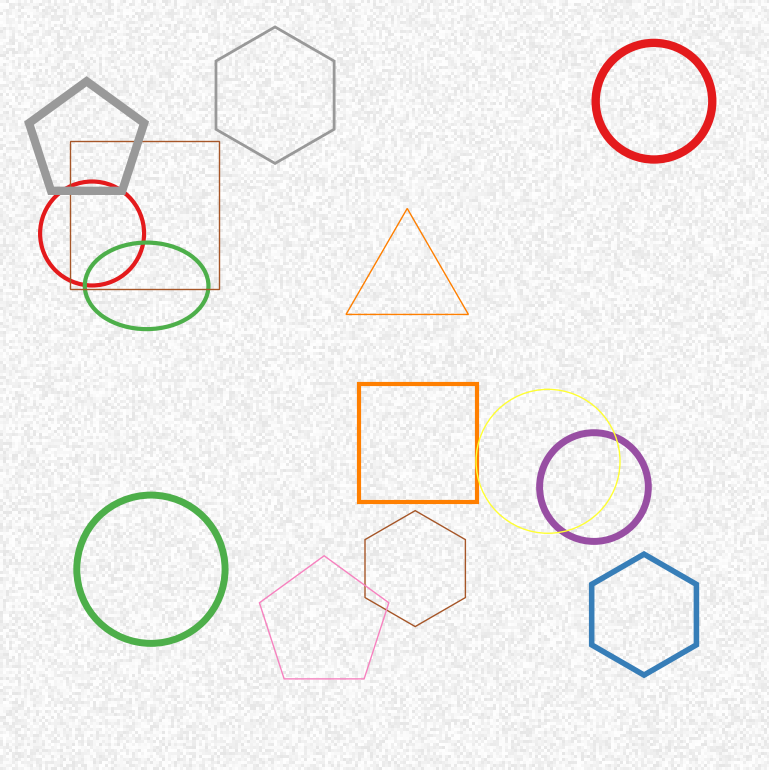[{"shape": "circle", "thickness": 3, "radius": 0.38, "center": [0.849, 0.869]}, {"shape": "circle", "thickness": 1.5, "radius": 0.34, "center": [0.12, 0.697]}, {"shape": "hexagon", "thickness": 2, "radius": 0.39, "center": [0.836, 0.202]}, {"shape": "circle", "thickness": 2.5, "radius": 0.48, "center": [0.196, 0.261]}, {"shape": "oval", "thickness": 1.5, "radius": 0.4, "center": [0.19, 0.629]}, {"shape": "circle", "thickness": 2.5, "radius": 0.35, "center": [0.771, 0.367]}, {"shape": "square", "thickness": 1.5, "radius": 0.38, "center": [0.543, 0.425]}, {"shape": "triangle", "thickness": 0.5, "radius": 0.46, "center": [0.529, 0.638]}, {"shape": "circle", "thickness": 0.5, "radius": 0.47, "center": [0.712, 0.401]}, {"shape": "square", "thickness": 0.5, "radius": 0.48, "center": [0.188, 0.721]}, {"shape": "hexagon", "thickness": 0.5, "radius": 0.38, "center": [0.539, 0.262]}, {"shape": "pentagon", "thickness": 0.5, "radius": 0.44, "center": [0.421, 0.19]}, {"shape": "hexagon", "thickness": 1, "radius": 0.44, "center": [0.357, 0.876]}, {"shape": "pentagon", "thickness": 3, "radius": 0.39, "center": [0.112, 0.816]}]